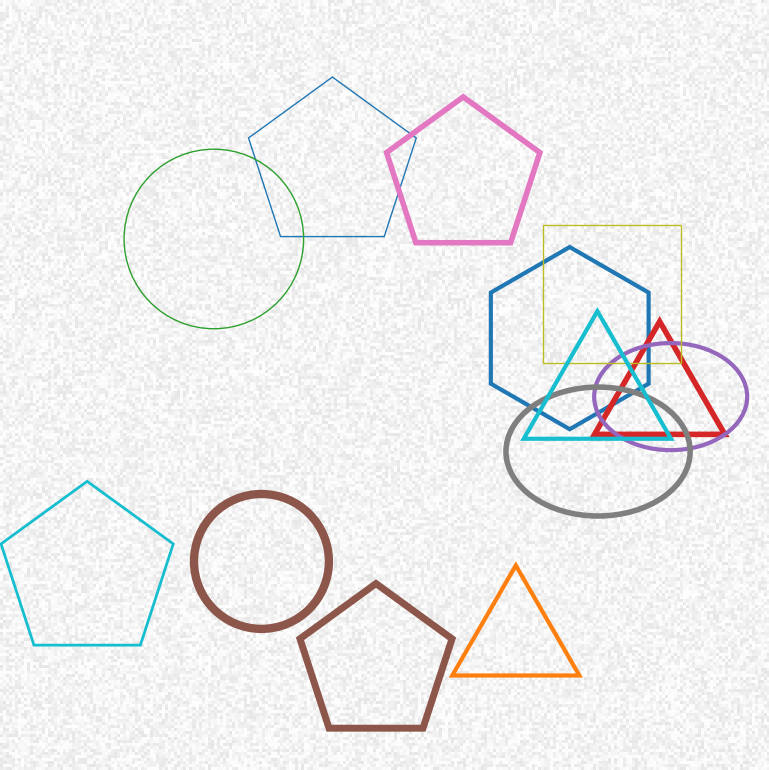[{"shape": "pentagon", "thickness": 0.5, "radius": 0.57, "center": [0.432, 0.785]}, {"shape": "hexagon", "thickness": 1.5, "radius": 0.59, "center": [0.74, 0.561]}, {"shape": "triangle", "thickness": 1.5, "radius": 0.48, "center": [0.67, 0.17]}, {"shape": "circle", "thickness": 0.5, "radius": 0.58, "center": [0.278, 0.69]}, {"shape": "triangle", "thickness": 2, "radius": 0.49, "center": [0.857, 0.485]}, {"shape": "oval", "thickness": 1.5, "radius": 0.5, "center": [0.871, 0.485]}, {"shape": "pentagon", "thickness": 2.5, "radius": 0.52, "center": [0.488, 0.138]}, {"shape": "circle", "thickness": 3, "radius": 0.44, "center": [0.34, 0.271]}, {"shape": "pentagon", "thickness": 2, "radius": 0.52, "center": [0.602, 0.769]}, {"shape": "oval", "thickness": 2, "radius": 0.6, "center": [0.777, 0.414]}, {"shape": "square", "thickness": 0.5, "radius": 0.45, "center": [0.795, 0.618]}, {"shape": "pentagon", "thickness": 1, "radius": 0.59, "center": [0.113, 0.257]}, {"shape": "triangle", "thickness": 1.5, "radius": 0.55, "center": [0.776, 0.485]}]